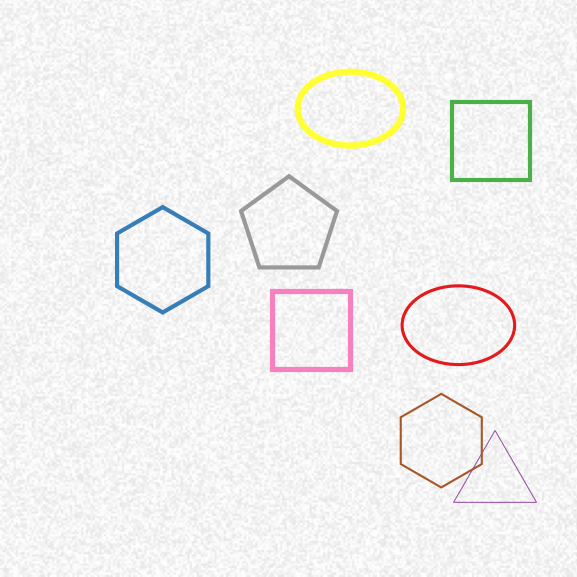[{"shape": "oval", "thickness": 1.5, "radius": 0.49, "center": [0.794, 0.436]}, {"shape": "hexagon", "thickness": 2, "radius": 0.46, "center": [0.282, 0.549]}, {"shape": "square", "thickness": 2, "radius": 0.34, "center": [0.85, 0.755]}, {"shape": "triangle", "thickness": 0.5, "radius": 0.41, "center": [0.857, 0.171]}, {"shape": "oval", "thickness": 3, "radius": 0.46, "center": [0.607, 0.811]}, {"shape": "hexagon", "thickness": 1, "radius": 0.41, "center": [0.764, 0.236]}, {"shape": "square", "thickness": 2.5, "radius": 0.34, "center": [0.538, 0.428]}, {"shape": "pentagon", "thickness": 2, "radius": 0.44, "center": [0.5, 0.607]}]